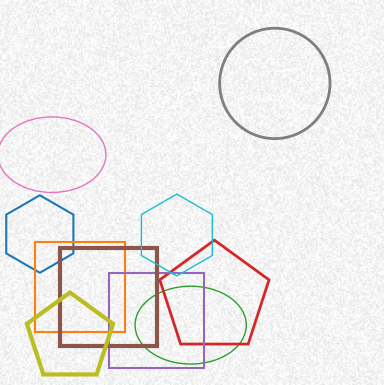[{"shape": "hexagon", "thickness": 1.5, "radius": 0.5, "center": [0.103, 0.392]}, {"shape": "square", "thickness": 1.5, "radius": 0.58, "center": [0.208, 0.255]}, {"shape": "oval", "thickness": 1, "radius": 0.72, "center": [0.495, 0.156]}, {"shape": "pentagon", "thickness": 2, "radius": 0.75, "center": [0.557, 0.227]}, {"shape": "square", "thickness": 1.5, "radius": 0.61, "center": [0.406, 0.167]}, {"shape": "square", "thickness": 3, "radius": 0.63, "center": [0.282, 0.228]}, {"shape": "oval", "thickness": 1, "radius": 0.7, "center": [0.135, 0.598]}, {"shape": "circle", "thickness": 2, "radius": 0.72, "center": [0.714, 0.783]}, {"shape": "pentagon", "thickness": 3, "radius": 0.59, "center": [0.182, 0.123]}, {"shape": "hexagon", "thickness": 1, "radius": 0.53, "center": [0.459, 0.39]}]